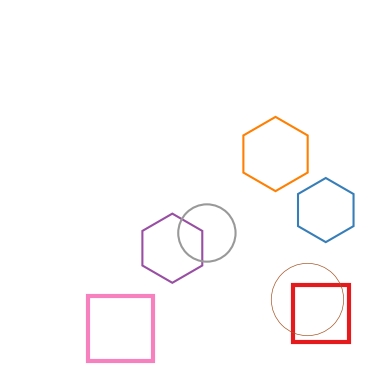[{"shape": "square", "thickness": 3, "radius": 0.37, "center": [0.833, 0.186]}, {"shape": "hexagon", "thickness": 1.5, "radius": 0.42, "center": [0.846, 0.454]}, {"shape": "hexagon", "thickness": 1.5, "radius": 0.45, "center": [0.448, 0.355]}, {"shape": "hexagon", "thickness": 1.5, "radius": 0.48, "center": [0.716, 0.6]}, {"shape": "circle", "thickness": 0.5, "radius": 0.47, "center": [0.799, 0.222]}, {"shape": "square", "thickness": 3, "radius": 0.42, "center": [0.314, 0.147]}, {"shape": "circle", "thickness": 1.5, "radius": 0.37, "center": [0.537, 0.395]}]